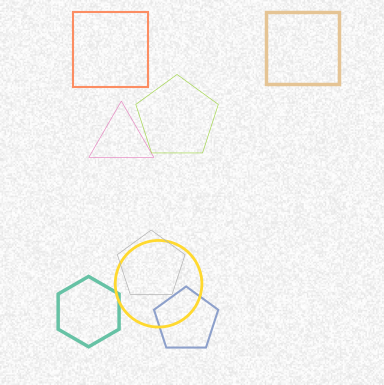[{"shape": "hexagon", "thickness": 2.5, "radius": 0.46, "center": [0.23, 0.191]}, {"shape": "square", "thickness": 1.5, "radius": 0.49, "center": [0.288, 0.872]}, {"shape": "pentagon", "thickness": 1.5, "radius": 0.44, "center": [0.483, 0.168]}, {"shape": "triangle", "thickness": 0.5, "radius": 0.49, "center": [0.315, 0.64]}, {"shape": "pentagon", "thickness": 0.5, "radius": 0.56, "center": [0.46, 0.694]}, {"shape": "circle", "thickness": 2, "radius": 0.56, "center": [0.412, 0.263]}, {"shape": "square", "thickness": 2.5, "radius": 0.47, "center": [0.786, 0.875]}, {"shape": "pentagon", "thickness": 0.5, "radius": 0.46, "center": [0.393, 0.31]}]